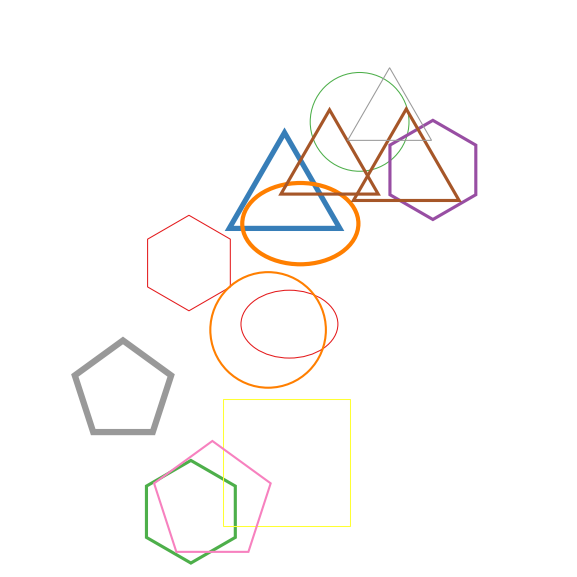[{"shape": "hexagon", "thickness": 0.5, "radius": 0.41, "center": [0.327, 0.544]}, {"shape": "oval", "thickness": 0.5, "radius": 0.42, "center": [0.501, 0.438]}, {"shape": "triangle", "thickness": 2.5, "radius": 0.55, "center": [0.493, 0.659]}, {"shape": "hexagon", "thickness": 1.5, "radius": 0.44, "center": [0.331, 0.113]}, {"shape": "circle", "thickness": 0.5, "radius": 0.43, "center": [0.623, 0.788]}, {"shape": "hexagon", "thickness": 1.5, "radius": 0.43, "center": [0.75, 0.705]}, {"shape": "circle", "thickness": 1, "radius": 0.5, "center": [0.464, 0.428]}, {"shape": "oval", "thickness": 2, "radius": 0.5, "center": [0.52, 0.612]}, {"shape": "square", "thickness": 0.5, "radius": 0.55, "center": [0.496, 0.198]}, {"shape": "triangle", "thickness": 1.5, "radius": 0.53, "center": [0.704, 0.705]}, {"shape": "triangle", "thickness": 1.5, "radius": 0.49, "center": [0.571, 0.712]}, {"shape": "pentagon", "thickness": 1, "radius": 0.53, "center": [0.368, 0.129]}, {"shape": "pentagon", "thickness": 3, "radius": 0.44, "center": [0.213, 0.322]}, {"shape": "triangle", "thickness": 0.5, "radius": 0.42, "center": [0.675, 0.798]}]